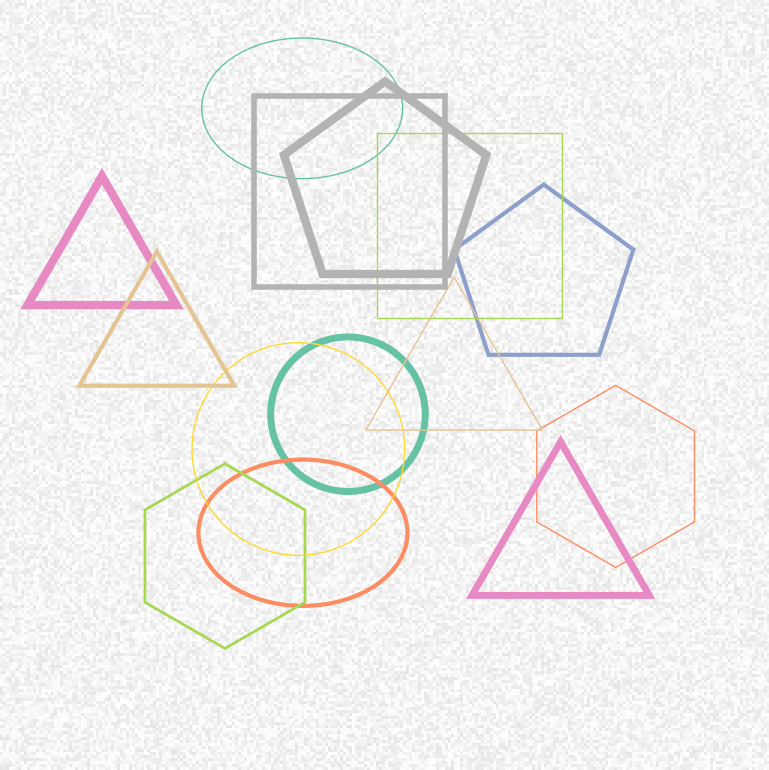[{"shape": "circle", "thickness": 2.5, "radius": 0.5, "center": [0.452, 0.462]}, {"shape": "oval", "thickness": 0.5, "radius": 0.65, "center": [0.392, 0.859]}, {"shape": "oval", "thickness": 1.5, "radius": 0.68, "center": [0.393, 0.308]}, {"shape": "hexagon", "thickness": 0.5, "radius": 0.59, "center": [0.8, 0.381]}, {"shape": "pentagon", "thickness": 1.5, "radius": 0.61, "center": [0.706, 0.638]}, {"shape": "triangle", "thickness": 3, "radius": 0.56, "center": [0.132, 0.66]}, {"shape": "triangle", "thickness": 2.5, "radius": 0.66, "center": [0.728, 0.293]}, {"shape": "square", "thickness": 0.5, "radius": 0.6, "center": [0.61, 0.708]}, {"shape": "hexagon", "thickness": 1, "radius": 0.6, "center": [0.292, 0.278]}, {"shape": "circle", "thickness": 0.5, "radius": 0.69, "center": [0.387, 0.417]}, {"shape": "triangle", "thickness": 1.5, "radius": 0.58, "center": [0.204, 0.557]}, {"shape": "triangle", "thickness": 0.5, "radius": 0.66, "center": [0.59, 0.508]}, {"shape": "square", "thickness": 2, "radius": 0.62, "center": [0.453, 0.751]}, {"shape": "pentagon", "thickness": 3, "radius": 0.69, "center": [0.5, 0.756]}]